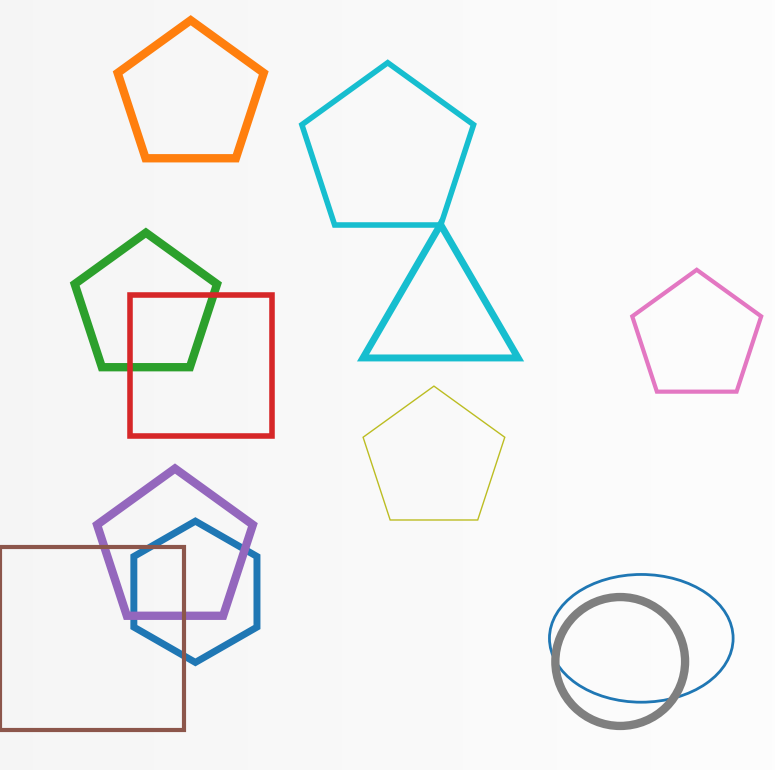[{"shape": "oval", "thickness": 1, "radius": 0.59, "center": [0.827, 0.171]}, {"shape": "hexagon", "thickness": 2.5, "radius": 0.46, "center": [0.252, 0.231]}, {"shape": "pentagon", "thickness": 3, "radius": 0.5, "center": [0.246, 0.875]}, {"shape": "pentagon", "thickness": 3, "radius": 0.48, "center": [0.188, 0.601]}, {"shape": "square", "thickness": 2, "radius": 0.46, "center": [0.259, 0.525]}, {"shape": "pentagon", "thickness": 3, "radius": 0.53, "center": [0.226, 0.286]}, {"shape": "square", "thickness": 1.5, "radius": 0.59, "center": [0.119, 0.17]}, {"shape": "pentagon", "thickness": 1.5, "radius": 0.44, "center": [0.899, 0.562]}, {"shape": "circle", "thickness": 3, "radius": 0.42, "center": [0.8, 0.141]}, {"shape": "pentagon", "thickness": 0.5, "radius": 0.48, "center": [0.56, 0.402]}, {"shape": "pentagon", "thickness": 2, "radius": 0.58, "center": [0.5, 0.802]}, {"shape": "triangle", "thickness": 2.5, "radius": 0.58, "center": [0.568, 0.593]}]